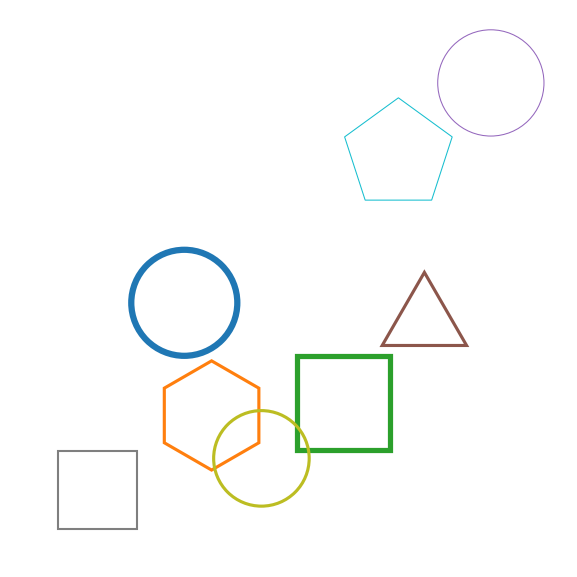[{"shape": "circle", "thickness": 3, "radius": 0.46, "center": [0.319, 0.475]}, {"shape": "hexagon", "thickness": 1.5, "radius": 0.47, "center": [0.366, 0.28]}, {"shape": "square", "thickness": 2.5, "radius": 0.4, "center": [0.595, 0.301]}, {"shape": "circle", "thickness": 0.5, "radius": 0.46, "center": [0.85, 0.856]}, {"shape": "triangle", "thickness": 1.5, "radius": 0.42, "center": [0.735, 0.443]}, {"shape": "square", "thickness": 1, "radius": 0.34, "center": [0.169, 0.151]}, {"shape": "circle", "thickness": 1.5, "radius": 0.41, "center": [0.453, 0.205]}, {"shape": "pentagon", "thickness": 0.5, "radius": 0.49, "center": [0.69, 0.732]}]